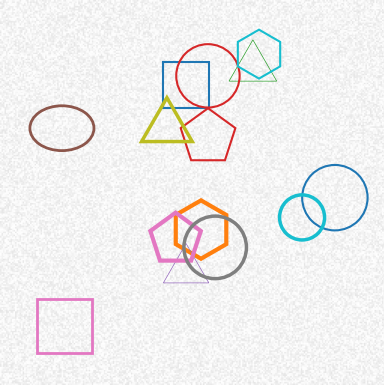[{"shape": "circle", "thickness": 1.5, "radius": 0.42, "center": [0.87, 0.487]}, {"shape": "square", "thickness": 1.5, "radius": 0.3, "center": [0.483, 0.779]}, {"shape": "hexagon", "thickness": 3, "radius": 0.38, "center": [0.522, 0.404]}, {"shape": "triangle", "thickness": 0.5, "radius": 0.36, "center": [0.657, 0.825]}, {"shape": "pentagon", "thickness": 1.5, "radius": 0.37, "center": [0.54, 0.644]}, {"shape": "circle", "thickness": 1.5, "radius": 0.41, "center": [0.54, 0.803]}, {"shape": "triangle", "thickness": 0.5, "radius": 0.34, "center": [0.483, 0.299]}, {"shape": "oval", "thickness": 2, "radius": 0.42, "center": [0.161, 0.667]}, {"shape": "square", "thickness": 2, "radius": 0.36, "center": [0.168, 0.154]}, {"shape": "pentagon", "thickness": 3, "radius": 0.34, "center": [0.456, 0.379]}, {"shape": "circle", "thickness": 2.5, "radius": 0.41, "center": [0.559, 0.357]}, {"shape": "triangle", "thickness": 2.5, "radius": 0.38, "center": [0.434, 0.67]}, {"shape": "hexagon", "thickness": 1.5, "radius": 0.32, "center": [0.673, 0.859]}, {"shape": "circle", "thickness": 2.5, "radius": 0.29, "center": [0.785, 0.435]}]